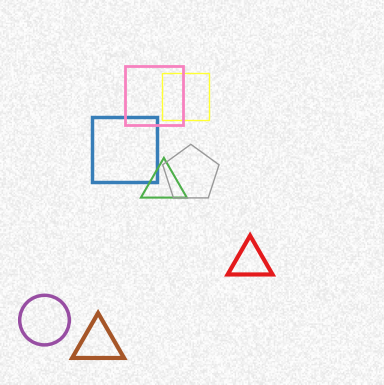[{"shape": "triangle", "thickness": 3, "radius": 0.34, "center": [0.65, 0.321]}, {"shape": "square", "thickness": 2.5, "radius": 0.42, "center": [0.325, 0.612]}, {"shape": "triangle", "thickness": 1.5, "radius": 0.34, "center": [0.426, 0.521]}, {"shape": "circle", "thickness": 2.5, "radius": 0.32, "center": [0.116, 0.169]}, {"shape": "square", "thickness": 1, "radius": 0.3, "center": [0.482, 0.75]}, {"shape": "triangle", "thickness": 3, "radius": 0.39, "center": [0.255, 0.109]}, {"shape": "square", "thickness": 2, "radius": 0.38, "center": [0.4, 0.752]}, {"shape": "pentagon", "thickness": 1, "radius": 0.38, "center": [0.496, 0.548]}]